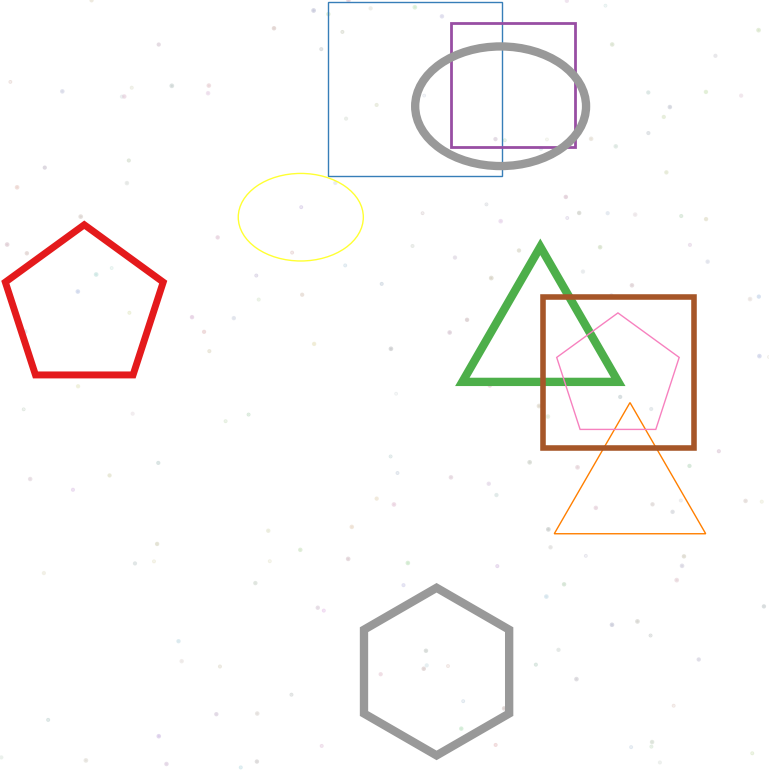[{"shape": "pentagon", "thickness": 2.5, "radius": 0.54, "center": [0.109, 0.6]}, {"shape": "square", "thickness": 0.5, "radius": 0.57, "center": [0.539, 0.885]}, {"shape": "triangle", "thickness": 3, "radius": 0.58, "center": [0.702, 0.563]}, {"shape": "square", "thickness": 1, "radius": 0.4, "center": [0.666, 0.889]}, {"shape": "triangle", "thickness": 0.5, "radius": 0.57, "center": [0.818, 0.364]}, {"shape": "oval", "thickness": 0.5, "radius": 0.41, "center": [0.391, 0.718]}, {"shape": "square", "thickness": 2, "radius": 0.49, "center": [0.803, 0.516]}, {"shape": "pentagon", "thickness": 0.5, "radius": 0.42, "center": [0.803, 0.51]}, {"shape": "oval", "thickness": 3, "radius": 0.55, "center": [0.65, 0.862]}, {"shape": "hexagon", "thickness": 3, "radius": 0.54, "center": [0.567, 0.128]}]